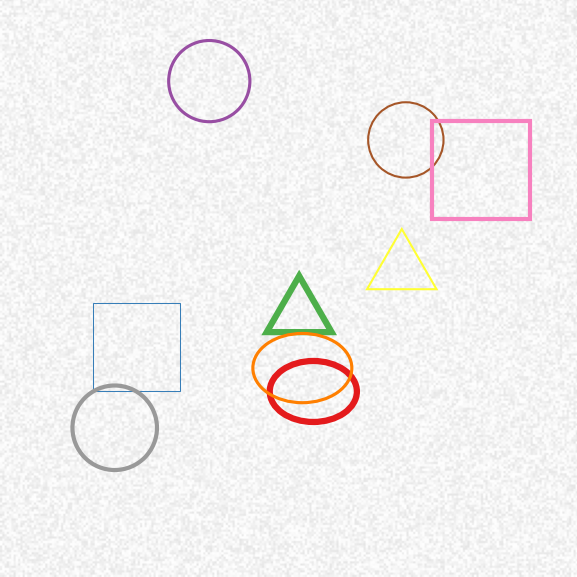[{"shape": "oval", "thickness": 3, "radius": 0.38, "center": [0.543, 0.321]}, {"shape": "square", "thickness": 0.5, "radius": 0.38, "center": [0.237, 0.398]}, {"shape": "triangle", "thickness": 3, "radius": 0.32, "center": [0.518, 0.456]}, {"shape": "circle", "thickness": 1.5, "radius": 0.35, "center": [0.362, 0.859]}, {"shape": "oval", "thickness": 1.5, "radius": 0.43, "center": [0.524, 0.362]}, {"shape": "triangle", "thickness": 1, "radius": 0.35, "center": [0.696, 0.533]}, {"shape": "circle", "thickness": 1, "radius": 0.33, "center": [0.703, 0.757]}, {"shape": "square", "thickness": 2, "radius": 0.43, "center": [0.833, 0.705]}, {"shape": "circle", "thickness": 2, "radius": 0.37, "center": [0.199, 0.258]}]